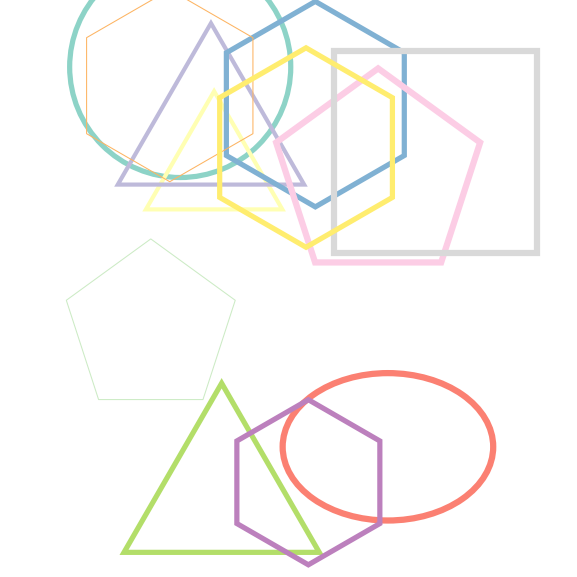[{"shape": "circle", "thickness": 2.5, "radius": 0.96, "center": [0.312, 0.883]}, {"shape": "triangle", "thickness": 2, "radius": 0.68, "center": [0.371, 0.705]}, {"shape": "triangle", "thickness": 2, "radius": 0.93, "center": [0.365, 0.773]}, {"shape": "oval", "thickness": 3, "radius": 0.91, "center": [0.672, 0.225]}, {"shape": "hexagon", "thickness": 2.5, "radius": 0.89, "center": [0.546, 0.819]}, {"shape": "hexagon", "thickness": 0.5, "radius": 0.83, "center": [0.294, 0.851]}, {"shape": "triangle", "thickness": 2.5, "radius": 0.98, "center": [0.384, 0.14]}, {"shape": "pentagon", "thickness": 3, "radius": 0.93, "center": [0.655, 0.695]}, {"shape": "square", "thickness": 3, "radius": 0.88, "center": [0.754, 0.736]}, {"shape": "hexagon", "thickness": 2.5, "radius": 0.71, "center": [0.534, 0.164]}, {"shape": "pentagon", "thickness": 0.5, "radius": 0.77, "center": [0.261, 0.432]}, {"shape": "hexagon", "thickness": 2.5, "radius": 0.86, "center": [0.53, 0.744]}]